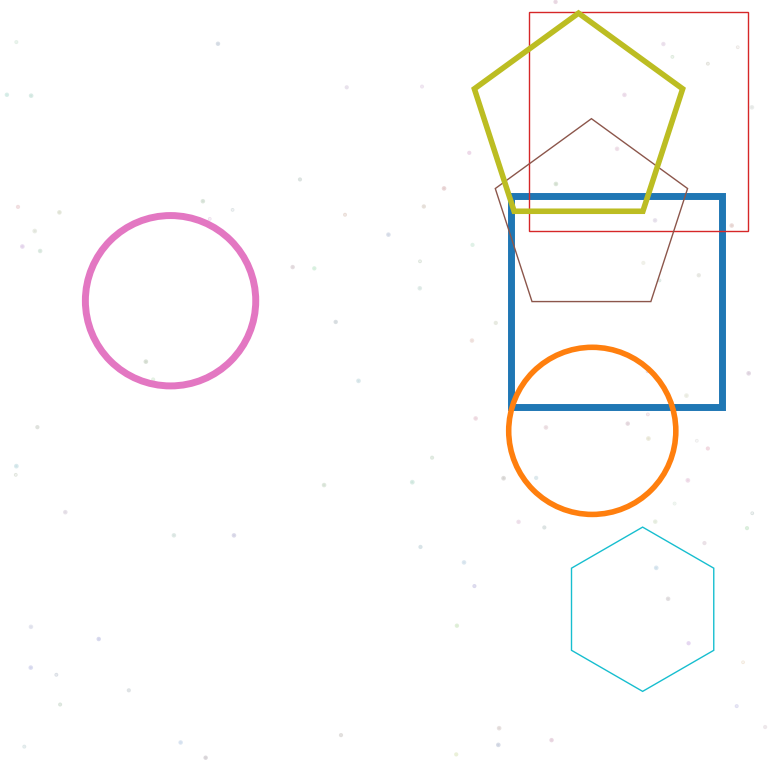[{"shape": "square", "thickness": 2.5, "radius": 0.69, "center": [0.8, 0.608]}, {"shape": "circle", "thickness": 2, "radius": 0.54, "center": [0.769, 0.44]}, {"shape": "square", "thickness": 0.5, "radius": 0.71, "center": [0.829, 0.842]}, {"shape": "pentagon", "thickness": 0.5, "radius": 0.66, "center": [0.768, 0.715]}, {"shape": "circle", "thickness": 2.5, "radius": 0.55, "center": [0.222, 0.609]}, {"shape": "pentagon", "thickness": 2, "radius": 0.71, "center": [0.751, 0.841]}, {"shape": "hexagon", "thickness": 0.5, "radius": 0.53, "center": [0.835, 0.209]}]